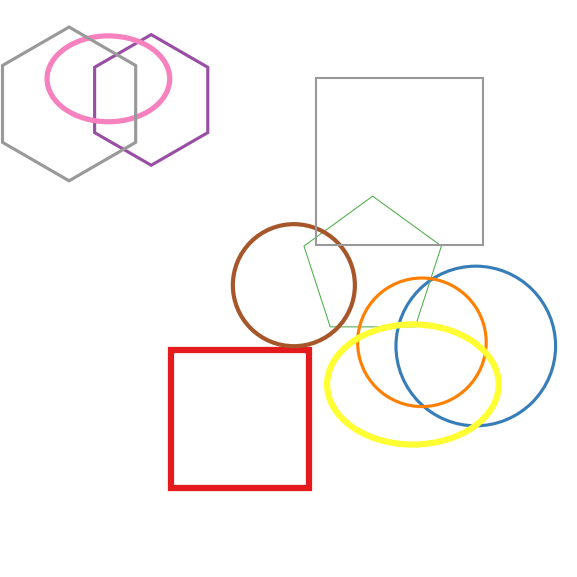[{"shape": "square", "thickness": 3, "radius": 0.6, "center": [0.416, 0.274]}, {"shape": "circle", "thickness": 1.5, "radius": 0.69, "center": [0.824, 0.4]}, {"shape": "pentagon", "thickness": 0.5, "radius": 0.63, "center": [0.645, 0.534]}, {"shape": "hexagon", "thickness": 1.5, "radius": 0.57, "center": [0.262, 0.826]}, {"shape": "circle", "thickness": 1.5, "radius": 0.56, "center": [0.731, 0.406]}, {"shape": "oval", "thickness": 3, "radius": 0.74, "center": [0.715, 0.333]}, {"shape": "circle", "thickness": 2, "radius": 0.53, "center": [0.509, 0.505]}, {"shape": "oval", "thickness": 2.5, "radius": 0.53, "center": [0.188, 0.863]}, {"shape": "square", "thickness": 1, "radius": 0.72, "center": [0.692, 0.719]}, {"shape": "hexagon", "thickness": 1.5, "radius": 0.67, "center": [0.12, 0.819]}]